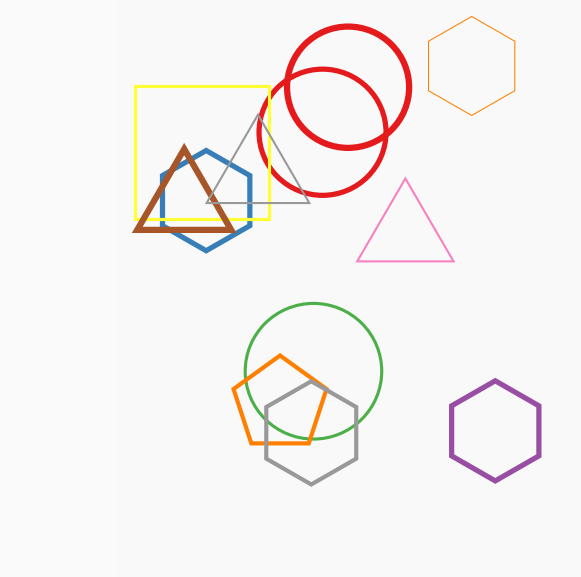[{"shape": "circle", "thickness": 2.5, "radius": 0.55, "center": [0.555, 0.77]}, {"shape": "circle", "thickness": 3, "radius": 0.53, "center": [0.599, 0.848]}, {"shape": "hexagon", "thickness": 2.5, "radius": 0.43, "center": [0.355, 0.652]}, {"shape": "circle", "thickness": 1.5, "radius": 0.59, "center": [0.539, 0.356]}, {"shape": "hexagon", "thickness": 2.5, "radius": 0.43, "center": [0.852, 0.253]}, {"shape": "hexagon", "thickness": 0.5, "radius": 0.43, "center": [0.811, 0.885]}, {"shape": "pentagon", "thickness": 2, "radius": 0.42, "center": [0.482, 0.299]}, {"shape": "square", "thickness": 1.5, "radius": 0.57, "center": [0.348, 0.735]}, {"shape": "triangle", "thickness": 3, "radius": 0.47, "center": [0.317, 0.648]}, {"shape": "triangle", "thickness": 1, "radius": 0.48, "center": [0.697, 0.594]}, {"shape": "hexagon", "thickness": 2, "radius": 0.45, "center": [0.536, 0.25]}, {"shape": "triangle", "thickness": 1, "radius": 0.51, "center": [0.444, 0.699]}]